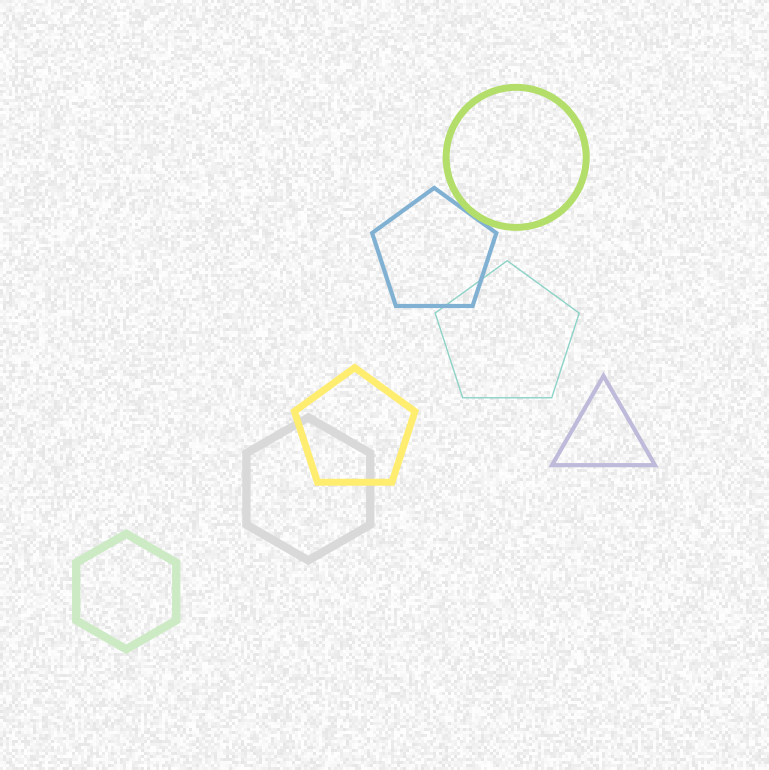[{"shape": "pentagon", "thickness": 0.5, "radius": 0.49, "center": [0.659, 0.563]}, {"shape": "triangle", "thickness": 1.5, "radius": 0.39, "center": [0.784, 0.435]}, {"shape": "pentagon", "thickness": 1.5, "radius": 0.42, "center": [0.564, 0.671]}, {"shape": "circle", "thickness": 2.5, "radius": 0.45, "center": [0.67, 0.796]}, {"shape": "hexagon", "thickness": 3, "radius": 0.46, "center": [0.4, 0.365]}, {"shape": "hexagon", "thickness": 3, "radius": 0.37, "center": [0.164, 0.232]}, {"shape": "pentagon", "thickness": 2.5, "radius": 0.41, "center": [0.461, 0.44]}]